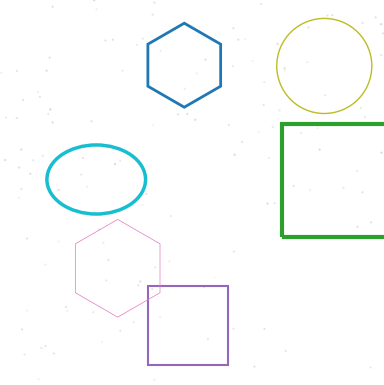[{"shape": "hexagon", "thickness": 2, "radius": 0.55, "center": [0.479, 0.831]}, {"shape": "square", "thickness": 3, "radius": 0.73, "center": [0.878, 0.531]}, {"shape": "square", "thickness": 1.5, "radius": 0.52, "center": [0.488, 0.154]}, {"shape": "hexagon", "thickness": 0.5, "radius": 0.63, "center": [0.306, 0.303]}, {"shape": "circle", "thickness": 1, "radius": 0.62, "center": [0.842, 0.829]}, {"shape": "oval", "thickness": 2.5, "radius": 0.64, "center": [0.25, 0.534]}]